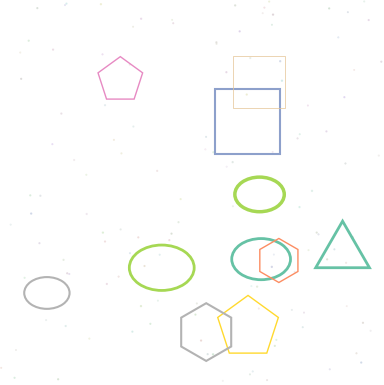[{"shape": "oval", "thickness": 2, "radius": 0.38, "center": [0.678, 0.327]}, {"shape": "triangle", "thickness": 2, "radius": 0.4, "center": [0.89, 0.345]}, {"shape": "hexagon", "thickness": 1, "radius": 0.29, "center": [0.724, 0.323]}, {"shape": "square", "thickness": 1.5, "radius": 0.42, "center": [0.644, 0.685]}, {"shape": "pentagon", "thickness": 1, "radius": 0.3, "center": [0.313, 0.792]}, {"shape": "oval", "thickness": 2, "radius": 0.42, "center": [0.42, 0.305]}, {"shape": "oval", "thickness": 2.5, "radius": 0.32, "center": [0.674, 0.495]}, {"shape": "pentagon", "thickness": 1, "radius": 0.41, "center": [0.644, 0.15]}, {"shape": "square", "thickness": 0.5, "radius": 0.34, "center": [0.672, 0.787]}, {"shape": "oval", "thickness": 1.5, "radius": 0.29, "center": [0.122, 0.239]}, {"shape": "hexagon", "thickness": 1.5, "radius": 0.37, "center": [0.536, 0.137]}]